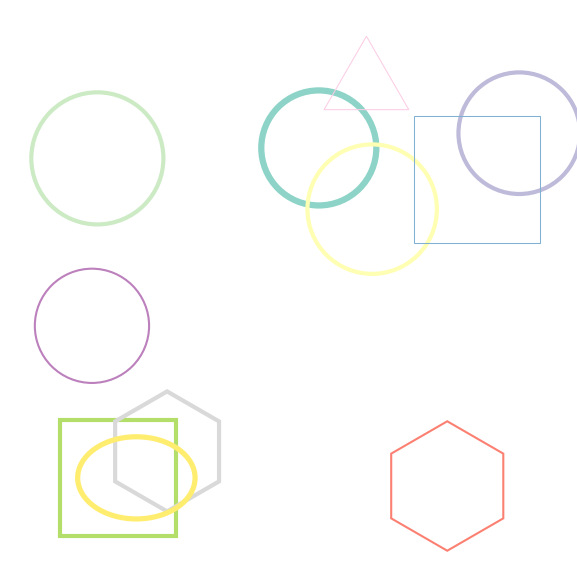[{"shape": "circle", "thickness": 3, "radius": 0.5, "center": [0.552, 0.743]}, {"shape": "circle", "thickness": 2, "radius": 0.56, "center": [0.644, 0.637]}, {"shape": "circle", "thickness": 2, "radius": 0.53, "center": [0.899, 0.768]}, {"shape": "hexagon", "thickness": 1, "radius": 0.56, "center": [0.774, 0.158]}, {"shape": "square", "thickness": 0.5, "radius": 0.55, "center": [0.826, 0.688]}, {"shape": "square", "thickness": 2, "radius": 0.5, "center": [0.204, 0.172]}, {"shape": "triangle", "thickness": 0.5, "radius": 0.42, "center": [0.634, 0.852]}, {"shape": "hexagon", "thickness": 2, "radius": 0.52, "center": [0.289, 0.217]}, {"shape": "circle", "thickness": 1, "radius": 0.49, "center": [0.159, 0.435]}, {"shape": "circle", "thickness": 2, "radius": 0.57, "center": [0.169, 0.725]}, {"shape": "oval", "thickness": 2.5, "radius": 0.51, "center": [0.236, 0.172]}]